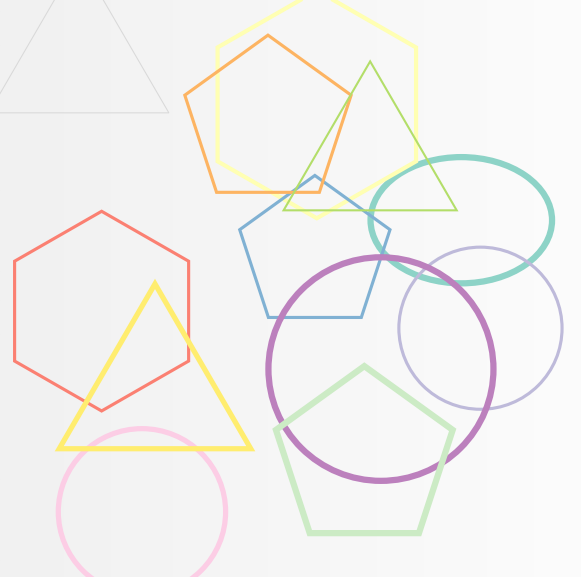[{"shape": "oval", "thickness": 3, "radius": 0.78, "center": [0.794, 0.618]}, {"shape": "hexagon", "thickness": 2, "radius": 0.99, "center": [0.545, 0.818]}, {"shape": "circle", "thickness": 1.5, "radius": 0.7, "center": [0.827, 0.431]}, {"shape": "hexagon", "thickness": 1.5, "radius": 0.86, "center": [0.175, 0.46]}, {"shape": "pentagon", "thickness": 1.5, "radius": 0.68, "center": [0.542, 0.559]}, {"shape": "pentagon", "thickness": 1.5, "radius": 0.75, "center": [0.461, 0.788]}, {"shape": "triangle", "thickness": 1, "radius": 0.86, "center": [0.637, 0.721]}, {"shape": "circle", "thickness": 2.5, "radius": 0.72, "center": [0.244, 0.113]}, {"shape": "triangle", "thickness": 0.5, "radius": 0.89, "center": [0.136, 0.893]}, {"shape": "circle", "thickness": 3, "radius": 0.97, "center": [0.655, 0.36]}, {"shape": "pentagon", "thickness": 3, "radius": 0.8, "center": [0.627, 0.205]}, {"shape": "triangle", "thickness": 2.5, "radius": 0.95, "center": [0.267, 0.317]}]